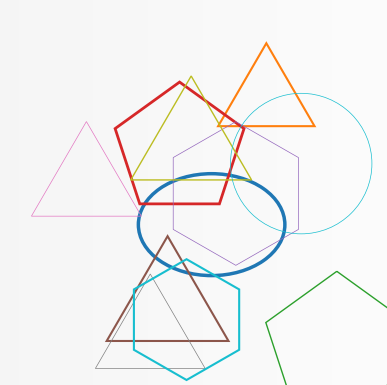[{"shape": "oval", "thickness": 2.5, "radius": 0.95, "center": [0.546, 0.417]}, {"shape": "triangle", "thickness": 1.5, "radius": 0.72, "center": [0.687, 0.744]}, {"shape": "pentagon", "thickness": 1, "radius": 0.96, "center": [0.869, 0.103]}, {"shape": "pentagon", "thickness": 2, "radius": 0.87, "center": [0.463, 0.612]}, {"shape": "hexagon", "thickness": 0.5, "radius": 0.93, "center": [0.609, 0.497]}, {"shape": "triangle", "thickness": 1.5, "radius": 0.91, "center": [0.432, 0.205]}, {"shape": "triangle", "thickness": 0.5, "radius": 0.82, "center": [0.223, 0.52]}, {"shape": "triangle", "thickness": 0.5, "radius": 0.82, "center": [0.388, 0.125]}, {"shape": "triangle", "thickness": 1, "radius": 0.9, "center": [0.493, 0.623]}, {"shape": "circle", "thickness": 0.5, "radius": 0.91, "center": [0.777, 0.575]}, {"shape": "hexagon", "thickness": 1.5, "radius": 0.78, "center": [0.481, 0.17]}]